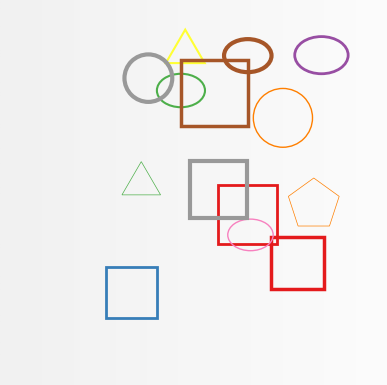[{"shape": "square", "thickness": 2.5, "radius": 0.34, "center": [0.768, 0.316]}, {"shape": "square", "thickness": 2, "radius": 0.38, "center": [0.638, 0.443]}, {"shape": "square", "thickness": 2, "radius": 0.33, "center": [0.34, 0.241]}, {"shape": "oval", "thickness": 1.5, "radius": 0.31, "center": [0.467, 0.765]}, {"shape": "triangle", "thickness": 0.5, "radius": 0.29, "center": [0.365, 0.523]}, {"shape": "oval", "thickness": 2, "radius": 0.34, "center": [0.83, 0.857]}, {"shape": "pentagon", "thickness": 0.5, "radius": 0.34, "center": [0.81, 0.469]}, {"shape": "circle", "thickness": 1, "radius": 0.38, "center": [0.73, 0.694]}, {"shape": "triangle", "thickness": 1.5, "radius": 0.29, "center": [0.478, 0.865]}, {"shape": "oval", "thickness": 3, "radius": 0.31, "center": [0.639, 0.855]}, {"shape": "square", "thickness": 2.5, "radius": 0.43, "center": [0.553, 0.758]}, {"shape": "oval", "thickness": 1, "radius": 0.29, "center": [0.646, 0.39]}, {"shape": "circle", "thickness": 3, "radius": 0.31, "center": [0.383, 0.797]}, {"shape": "square", "thickness": 3, "radius": 0.37, "center": [0.564, 0.508]}]